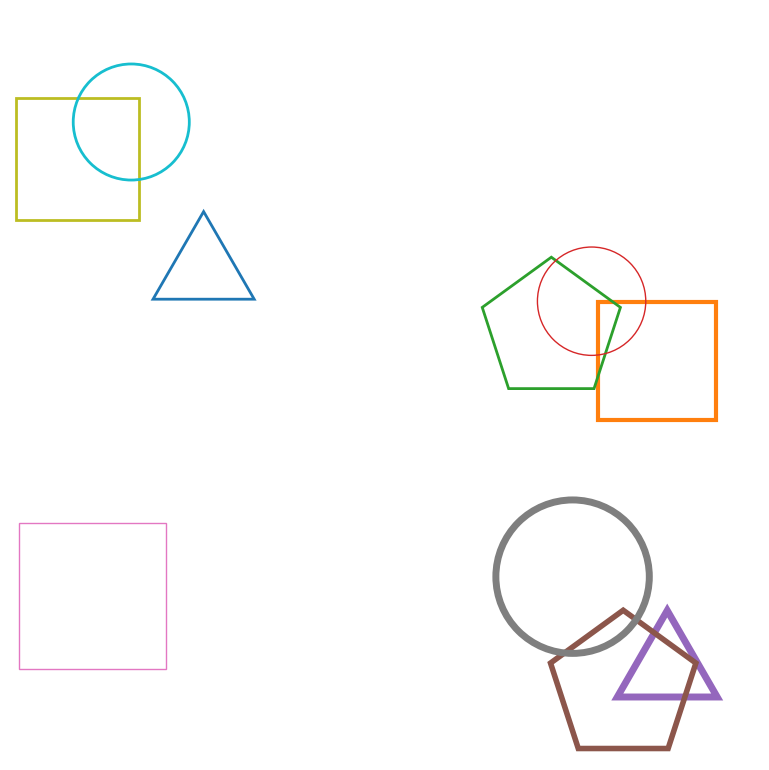[{"shape": "triangle", "thickness": 1, "radius": 0.38, "center": [0.264, 0.649]}, {"shape": "square", "thickness": 1.5, "radius": 0.38, "center": [0.854, 0.531]}, {"shape": "pentagon", "thickness": 1, "radius": 0.47, "center": [0.716, 0.572]}, {"shape": "circle", "thickness": 0.5, "radius": 0.35, "center": [0.768, 0.609]}, {"shape": "triangle", "thickness": 2.5, "radius": 0.37, "center": [0.867, 0.132]}, {"shape": "pentagon", "thickness": 2, "radius": 0.5, "center": [0.809, 0.108]}, {"shape": "square", "thickness": 0.5, "radius": 0.48, "center": [0.12, 0.226]}, {"shape": "circle", "thickness": 2.5, "radius": 0.5, "center": [0.744, 0.251]}, {"shape": "square", "thickness": 1, "radius": 0.4, "center": [0.101, 0.793]}, {"shape": "circle", "thickness": 1, "radius": 0.38, "center": [0.17, 0.842]}]